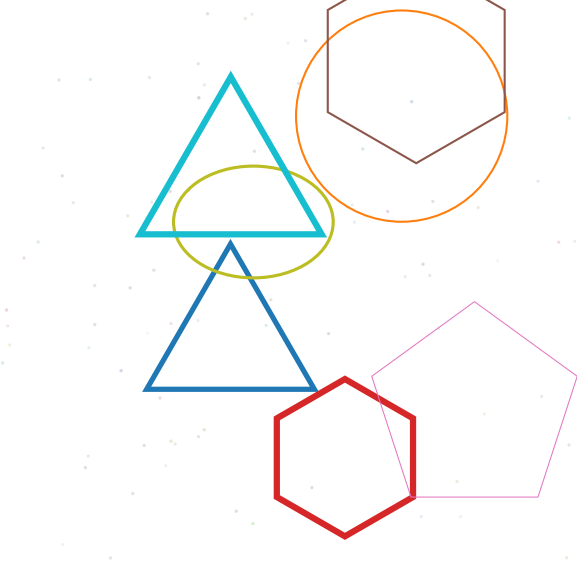[{"shape": "triangle", "thickness": 2.5, "radius": 0.84, "center": [0.399, 0.409]}, {"shape": "circle", "thickness": 1, "radius": 0.91, "center": [0.696, 0.798]}, {"shape": "hexagon", "thickness": 3, "radius": 0.68, "center": [0.597, 0.207]}, {"shape": "hexagon", "thickness": 1, "radius": 0.88, "center": [0.721, 0.893]}, {"shape": "pentagon", "thickness": 0.5, "radius": 0.94, "center": [0.822, 0.29]}, {"shape": "oval", "thickness": 1.5, "radius": 0.69, "center": [0.439, 0.615]}, {"shape": "triangle", "thickness": 3, "radius": 0.91, "center": [0.4, 0.684]}]